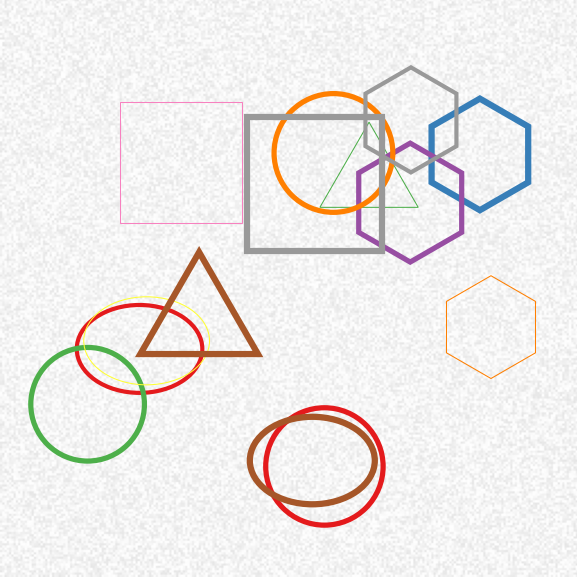[{"shape": "oval", "thickness": 2, "radius": 0.54, "center": [0.242, 0.395]}, {"shape": "circle", "thickness": 2.5, "radius": 0.51, "center": [0.562, 0.191]}, {"shape": "hexagon", "thickness": 3, "radius": 0.48, "center": [0.831, 0.732]}, {"shape": "circle", "thickness": 2.5, "radius": 0.49, "center": [0.152, 0.299]}, {"shape": "triangle", "thickness": 0.5, "radius": 0.49, "center": [0.639, 0.689]}, {"shape": "hexagon", "thickness": 2.5, "radius": 0.51, "center": [0.71, 0.648]}, {"shape": "circle", "thickness": 2.5, "radius": 0.51, "center": [0.577, 0.734]}, {"shape": "hexagon", "thickness": 0.5, "radius": 0.44, "center": [0.85, 0.433]}, {"shape": "oval", "thickness": 0.5, "radius": 0.54, "center": [0.254, 0.409]}, {"shape": "oval", "thickness": 3, "radius": 0.54, "center": [0.541, 0.202]}, {"shape": "triangle", "thickness": 3, "radius": 0.59, "center": [0.345, 0.445]}, {"shape": "square", "thickness": 0.5, "radius": 0.53, "center": [0.313, 0.718]}, {"shape": "square", "thickness": 3, "radius": 0.58, "center": [0.545, 0.681]}, {"shape": "hexagon", "thickness": 2, "radius": 0.45, "center": [0.712, 0.792]}]